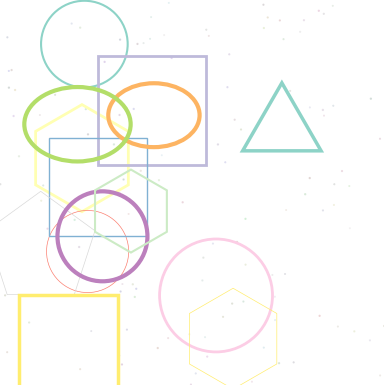[{"shape": "triangle", "thickness": 2.5, "radius": 0.59, "center": [0.732, 0.667]}, {"shape": "circle", "thickness": 1.5, "radius": 0.56, "center": [0.219, 0.886]}, {"shape": "hexagon", "thickness": 2, "radius": 0.7, "center": [0.213, 0.589]}, {"shape": "square", "thickness": 2, "radius": 0.71, "center": [0.395, 0.714]}, {"shape": "circle", "thickness": 0.5, "radius": 0.53, "center": [0.228, 0.347]}, {"shape": "square", "thickness": 1, "radius": 0.64, "center": [0.256, 0.514]}, {"shape": "oval", "thickness": 3, "radius": 0.59, "center": [0.4, 0.701]}, {"shape": "oval", "thickness": 3, "radius": 0.69, "center": [0.201, 0.677]}, {"shape": "circle", "thickness": 2, "radius": 0.73, "center": [0.561, 0.233]}, {"shape": "pentagon", "thickness": 0.5, "radius": 0.74, "center": [0.106, 0.355]}, {"shape": "circle", "thickness": 3, "radius": 0.58, "center": [0.266, 0.386]}, {"shape": "hexagon", "thickness": 1.5, "radius": 0.54, "center": [0.34, 0.452]}, {"shape": "square", "thickness": 2.5, "radius": 0.64, "center": [0.179, 0.104]}, {"shape": "hexagon", "thickness": 0.5, "radius": 0.66, "center": [0.605, 0.12]}]